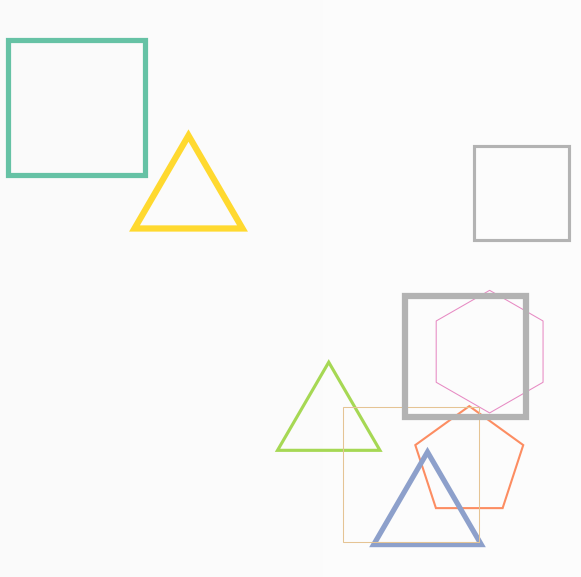[{"shape": "square", "thickness": 2.5, "radius": 0.59, "center": [0.132, 0.813]}, {"shape": "pentagon", "thickness": 1, "radius": 0.49, "center": [0.807, 0.198]}, {"shape": "triangle", "thickness": 2.5, "radius": 0.53, "center": [0.735, 0.11]}, {"shape": "hexagon", "thickness": 0.5, "radius": 0.53, "center": [0.842, 0.39]}, {"shape": "triangle", "thickness": 1.5, "radius": 0.51, "center": [0.566, 0.27]}, {"shape": "triangle", "thickness": 3, "radius": 0.54, "center": [0.324, 0.657]}, {"shape": "square", "thickness": 0.5, "radius": 0.58, "center": [0.708, 0.177]}, {"shape": "square", "thickness": 3, "radius": 0.52, "center": [0.801, 0.382]}, {"shape": "square", "thickness": 1.5, "radius": 0.41, "center": [0.897, 0.664]}]